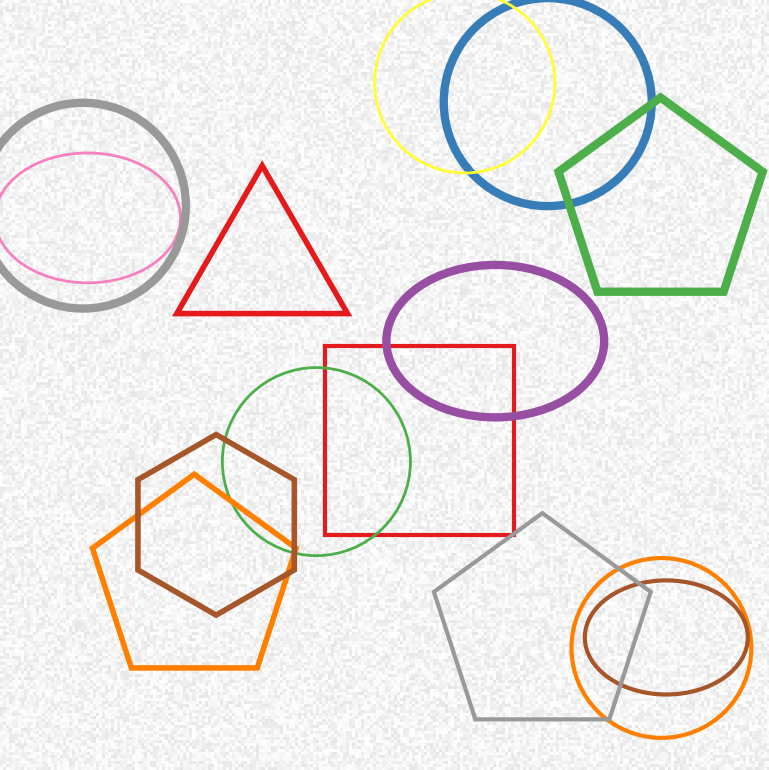[{"shape": "triangle", "thickness": 2, "radius": 0.64, "center": [0.34, 0.657]}, {"shape": "square", "thickness": 1.5, "radius": 0.61, "center": [0.545, 0.428]}, {"shape": "circle", "thickness": 3, "radius": 0.68, "center": [0.711, 0.867]}, {"shape": "pentagon", "thickness": 3, "radius": 0.7, "center": [0.858, 0.734]}, {"shape": "circle", "thickness": 1, "radius": 0.61, "center": [0.411, 0.401]}, {"shape": "oval", "thickness": 3, "radius": 0.71, "center": [0.643, 0.557]}, {"shape": "pentagon", "thickness": 2, "radius": 0.7, "center": [0.252, 0.245]}, {"shape": "circle", "thickness": 1.5, "radius": 0.58, "center": [0.859, 0.159]}, {"shape": "circle", "thickness": 1, "radius": 0.59, "center": [0.604, 0.892]}, {"shape": "hexagon", "thickness": 2, "radius": 0.59, "center": [0.281, 0.318]}, {"shape": "oval", "thickness": 1.5, "radius": 0.53, "center": [0.865, 0.172]}, {"shape": "oval", "thickness": 1, "radius": 0.6, "center": [0.114, 0.717]}, {"shape": "circle", "thickness": 3, "radius": 0.67, "center": [0.108, 0.733]}, {"shape": "pentagon", "thickness": 1.5, "radius": 0.74, "center": [0.704, 0.186]}]